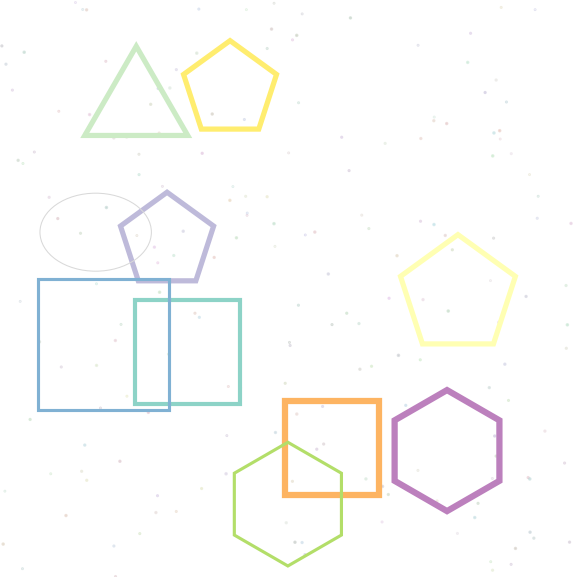[{"shape": "square", "thickness": 2, "radius": 0.45, "center": [0.325, 0.389]}, {"shape": "pentagon", "thickness": 2.5, "radius": 0.52, "center": [0.793, 0.488]}, {"shape": "pentagon", "thickness": 2.5, "radius": 0.42, "center": [0.289, 0.581]}, {"shape": "square", "thickness": 1.5, "radius": 0.57, "center": [0.179, 0.403]}, {"shape": "square", "thickness": 3, "radius": 0.41, "center": [0.576, 0.223]}, {"shape": "hexagon", "thickness": 1.5, "radius": 0.54, "center": [0.498, 0.126]}, {"shape": "oval", "thickness": 0.5, "radius": 0.48, "center": [0.166, 0.597]}, {"shape": "hexagon", "thickness": 3, "radius": 0.52, "center": [0.774, 0.219]}, {"shape": "triangle", "thickness": 2.5, "radius": 0.51, "center": [0.236, 0.816]}, {"shape": "pentagon", "thickness": 2.5, "radius": 0.42, "center": [0.398, 0.844]}]